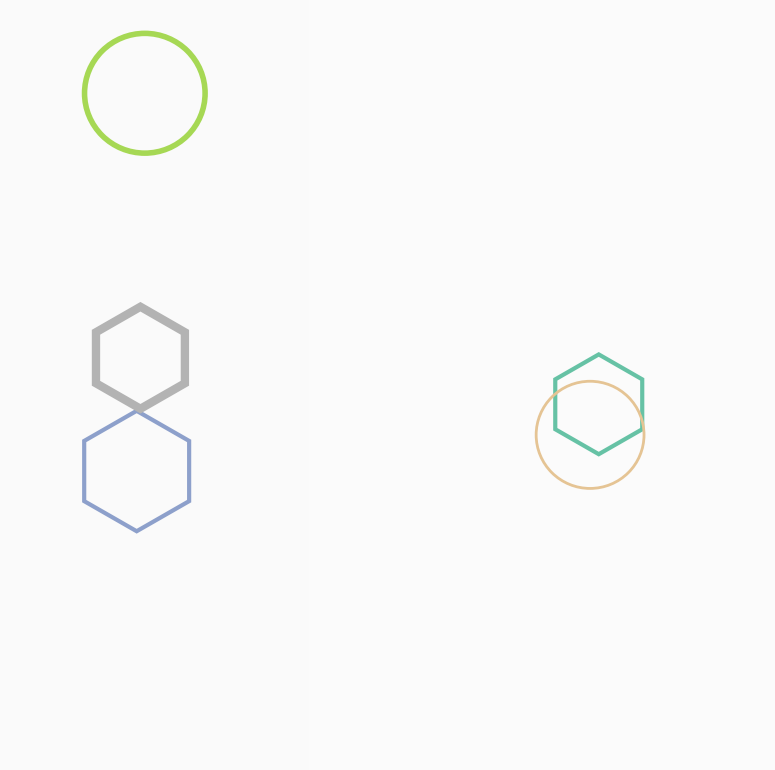[{"shape": "hexagon", "thickness": 1.5, "radius": 0.32, "center": [0.773, 0.475]}, {"shape": "hexagon", "thickness": 1.5, "radius": 0.39, "center": [0.176, 0.388]}, {"shape": "circle", "thickness": 2, "radius": 0.39, "center": [0.187, 0.879]}, {"shape": "circle", "thickness": 1, "radius": 0.35, "center": [0.761, 0.435]}, {"shape": "hexagon", "thickness": 3, "radius": 0.33, "center": [0.181, 0.535]}]